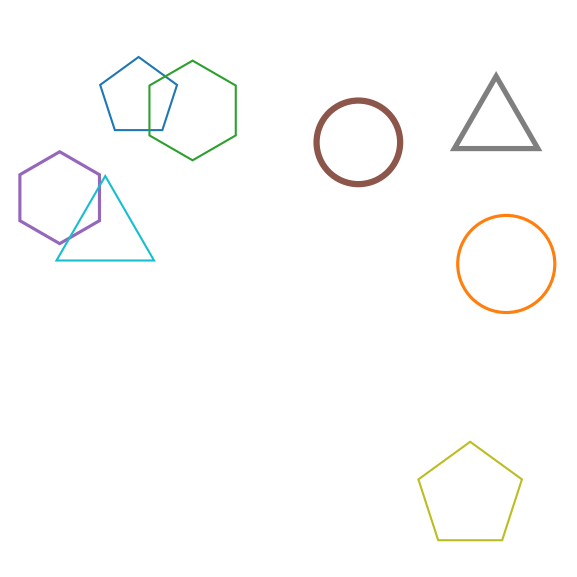[{"shape": "pentagon", "thickness": 1, "radius": 0.35, "center": [0.24, 0.83]}, {"shape": "circle", "thickness": 1.5, "radius": 0.42, "center": [0.877, 0.542]}, {"shape": "hexagon", "thickness": 1, "radius": 0.43, "center": [0.334, 0.808]}, {"shape": "hexagon", "thickness": 1.5, "radius": 0.4, "center": [0.103, 0.657]}, {"shape": "circle", "thickness": 3, "radius": 0.36, "center": [0.621, 0.753]}, {"shape": "triangle", "thickness": 2.5, "radius": 0.42, "center": [0.859, 0.784]}, {"shape": "pentagon", "thickness": 1, "radius": 0.47, "center": [0.814, 0.14]}, {"shape": "triangle", "thickness": 1, "radius": 0.49, "center": [0.182, 0.597]}]